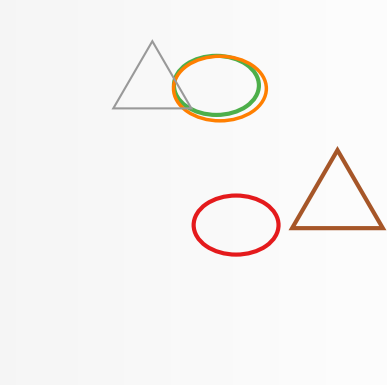[{"shape": "oval", "thickness": 3, "radius": 0.55, "center": [0.609, 0.415]}, {"shape": "oval", "thickness": 3, "radius": 0.55, "center": [0.559, 0.778]}, {"shape": "oval", "thickness": 2.5, "radius": 0.6, "center": [0.568, 0.77]}, {"shape": "triangle", "thickness": 3, "radius": 0.68, "center": [0.871, 0.475]}, {"shape": "triangle", "thickness": 1.5, "radius": 0.58, "center": [0.393, 0.777]}]